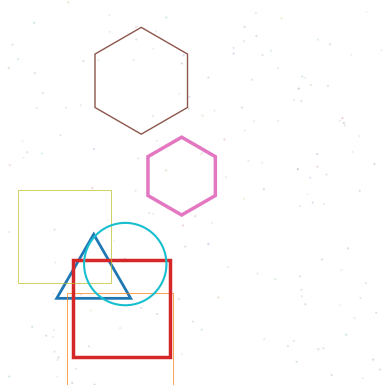[{"shape": "triangle", "thickness": 2, "radius": 0.55, "center": [0.243, 0.281]}, {"shape": "square", "thickness": 0.5, "radius": 0.69, "center": [0.311, 0.102]}, {"shape": "square", "thickness": 2.5, "radius": 0.63, "center": [0.315, 0.199]}, {"shape": "hexagon", "thickness": 1, "radius": 0.69, "center": [0.367, 0.79]}, {"shape": "hexagon", "thickness": 2.5, "radius": 0.51, "center": [0.472, 0.543]}, {"shape": "square", "thickness": 0.5, "radius": 0.6, "center": [0.168, 0.385]}, {"shape": "circle", "thickness": 1.5, "radius": 0.53, "center": [0.325, 0.314]}]